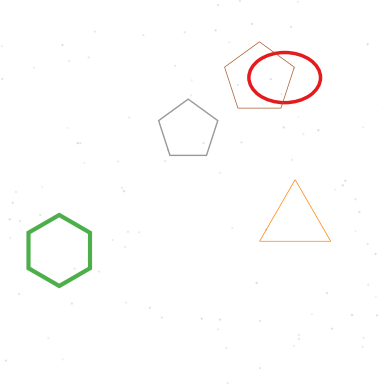[{"shape": "oval", "thickness": 2.5, "radius": 0.47, "center": [0.739, 0.798]}, {"shape": "hexagon", "thickness": 3, "radius": 0.46, "center": [0.154, 0.349]}, {"shape": "triangle", "thickness": 0.5, "radius": 0.53, "center": [0.767, 0.427]}, {"shape": "pentagon", "thickness": 0.5, "radius": 0.48, "center": [0.674, 0.796]}, {"shape": "pentagon", "thickness": 1, "radius": 0.4, "center": [0.489, 0.662]}]